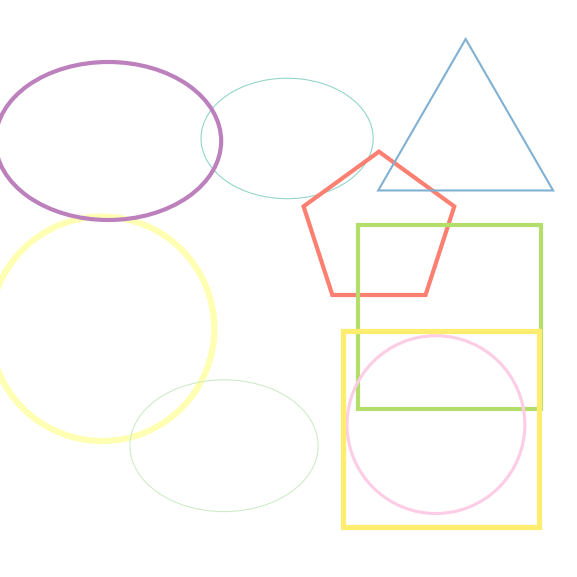[{"shape": "oval", "thickness": 0.5, "radius": 0.75, "center": [0.497, 0.759]}, {"shape": "circle", "thickness": 3, "radius": 0.97, "center": [0.177, 0.43]}, {"shape": "pentagon", "thickness": 2, "radius": 0.69, "center": [0.656, 0.599]}, {"shape": "triangle", "thickness": 1, "radius": 0.87, "center": [0.806, 0.757]}, {"shape": "square", "thickness": 2, "radius": 0.8, "center": [0.778, 0.45]}, {"shape": "circle", "thickness": 1.5, "radius": 0.77, "center": [0.755, 0.264]}, {"shape": "oval", "thickness": 2, "radius": 0.98, "center": [0.188, 0.755]}, {"shape": "oval", "thickness": 0.5, "radius": 0.81, "center": [0.388, 0.227]}, {"shape": "square", "thickness": 2.5, "radius": 0.85, "center": [0.764, 0.256]}]